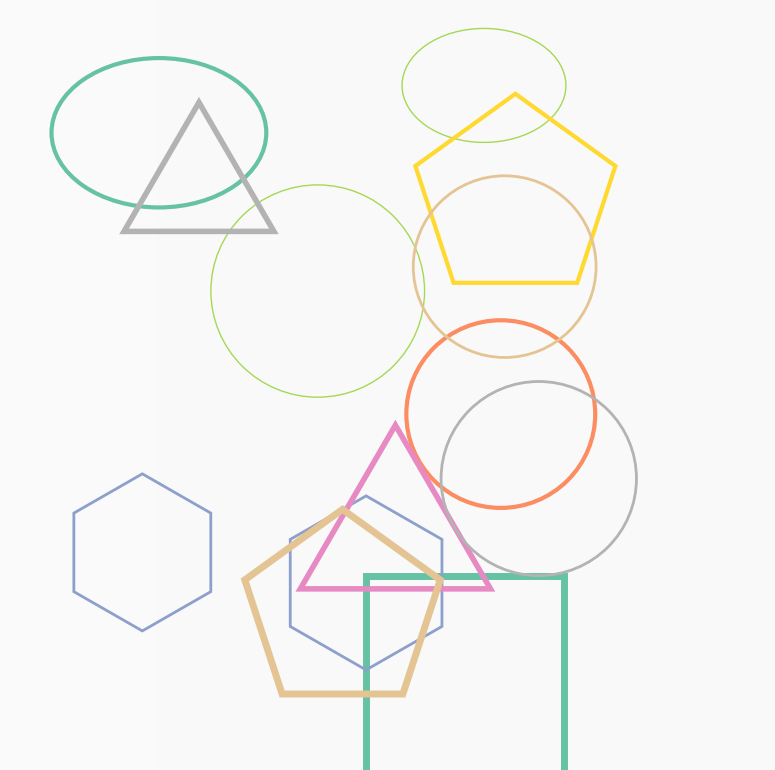[{"shape": "oval", "thickness": 1.5, "radius": 0.69, "center": [0.205, 0.828]}, {"shape": "square", "thickness": 2.5, "radius": 0.64, "center": [0.6, 0.124]}, {"shape": "circle", "thickness": 1.5, "radius": 0.61, "center": [0.646, 0.462]}, {"shape": "hexagon", "thickness": 1, "radius": 0.51, "center": [0.184, 0.283]}, {"shape": "hexagon", "thickness": 1, "radius": 0.57, "center": [0.472, 0.243]}, {"shape": "triangle", "thickness": 2, "radius": 0.71, "center": [0.51, 0.306]}, {"shape": "oval", "thickness": 0.5, "radius": 0.53, "center": [0.624, 0.889]}, {"shape": "circle", "thickness": 0.5, "radius": 0.69, "center": [0.41, 0.622]}, {"shape": "pentagon", "thickness": 1.5, "radius": 0.68, "center": [0.665, 0.742]}, {"shape": "pentagon", "thickness": 2.5, "radius": 0.66, "center": [0.442, 0.206]}, {"shape": "circle", "thickness": 1, "radius": 0.59, "center": [0.651, 0.654]}, {"shape": "triangle", "thickness": 2, "radius": 0.56, "center": [0.257, 0.755]}, {"shape": "circle", "thickness": 1, "radius": 0.63, "center": [0.695, 0.379]}]